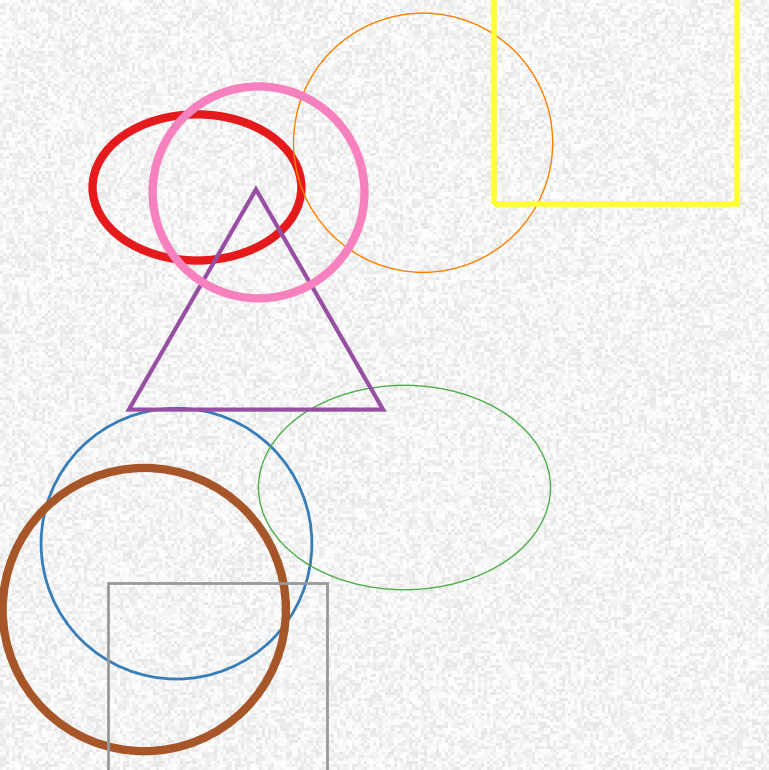[{"shape": "oval", "thickness": 3, "radius": 0.68, "center": [0.256, 0.757]}, {"shape": "circle", "thickness": 1, "radius": 0.88, "center": [0.229, 0.294]}, {"shape": "oval", "thickness": 0.5, "radius": 0.95, "center": [0.525, 0.367]}, {"shape": "triangle", "thickness": 1.5, "radius": 0.95, "center": [0.332, 0.563]}, {"shape": "circle", "thickness": 0.5, "radius": 0.84, "center": [0.549, 0.815]}, {"shape": "square", "thickness": 2, "radius": 0.79, "center": [0.799, 0.894]}, {"shape": "circle", "thickness": 3, "radius": 0.92, "center": [0.187, 0.208]}, {"shape": "circle", "thickness": 3, "radius": 0.69, "center": [0.336, 0.75]}, {"shape": "square", "thickness": 1, "radius": 0.71, "center": [0.283, 0.101]}]